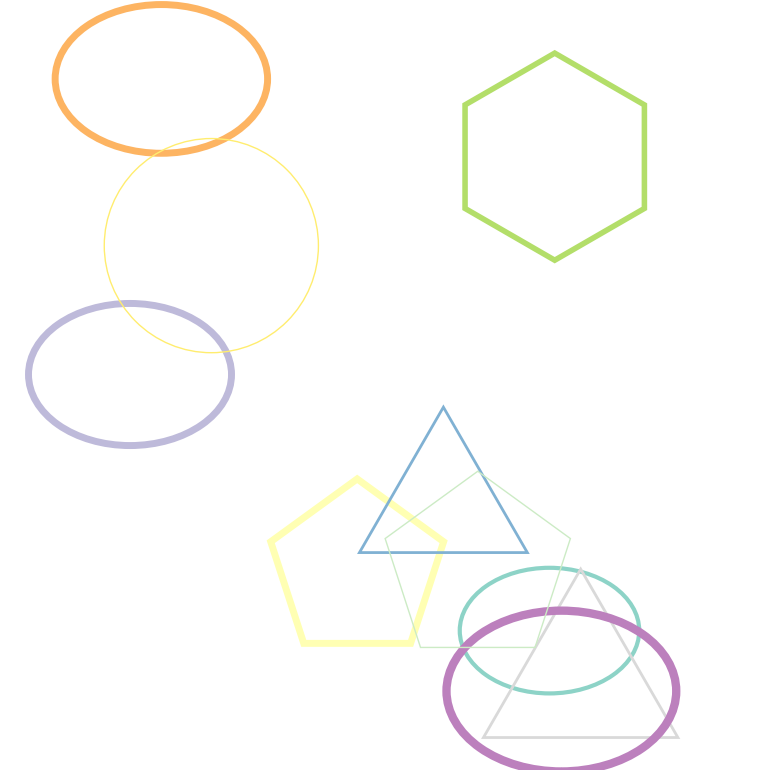[{"shape": "oval", "thickness": 1.5, "radius": 0.58, "center": [0.714, 0.181]}, {"shape": "pentagon", "thickness": 2.5, "radius": 0.59, "center": [0.464, 0.26]}, {"shape": "oval", "thickness": 2.5, "radius": 0.66, "center": [0.169, 0.514]}, {"shape": "triangle", "thickness": 1, "radius": 0.63, "center": [0.576, 0.345]}, {"shape": "oval", "thickness": 2.5, "radius": 0.69, "center": [0.21, 0.898]}, {"shape": "hexagon", "thickness": 2, "radius": 0.67, "center": [0.72, 0.797]}, {"shape": "triangle", "thickness": 1, "radius": 0.73, "center": [0.754, 0.115]}, {"shape": "oval", "thickness": 3, "radius": 0.75, "center": [0.729, 0.103]}, {"shape": "pentagon", "thickness": 0.5, "radius": 0.63, "center": [0.62, 0.261]}, {"shape": "circle", "thickness": 0.5, "radius": 0.7, "center": [0.274, 0.681]}]